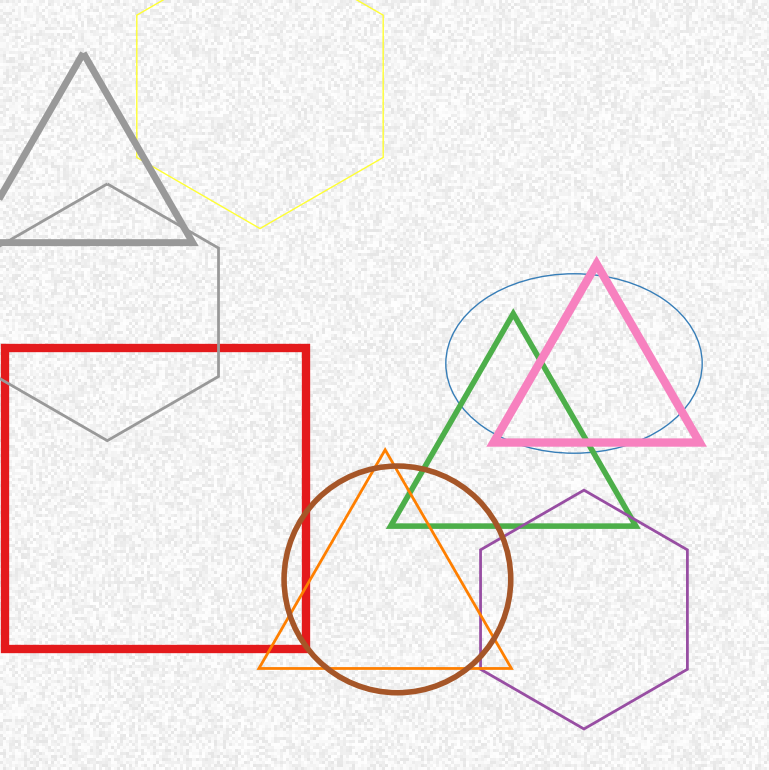[{"shape": "square", "thickness": 3, "radius": 0.98, "center": [0.202, 0.353]}, {"shape": "oval", "thickness": 0.5, "radius": 0.83, "center": [0.745, 0.528]}, {"shape": "triangle", "thickness": 2, "radius": 0.92, "center": [0.667, 0.409]}, {"shape": "hexagon", "thickness": 1, "radius": 0.78, "center": [0.758, 0.208]}, {"shape": "triangle", "thickness": 1, "radius": 0.95, "center": [0.5, 0.227]}, {"shape": "hexagon", "thickness": 0.5, "radius": 0.92, "center": [0.338, 0.888]}, {"shape": "circle", "thickness": 2, "radius": 0.74, "center": [0.516, 0.248]}, {"shape": "triangle", "thickness": 3, "radius": 0.77, "center": [0.775, 0.503]}, {"shape": "triangle", "thickness": 2.5, "radius": 0.82, "center": [0.108, 0.767]}, {"shape": "hexagon", "thickness": 1, "radius": 0.83, "center": [0.139, 0.594]}]